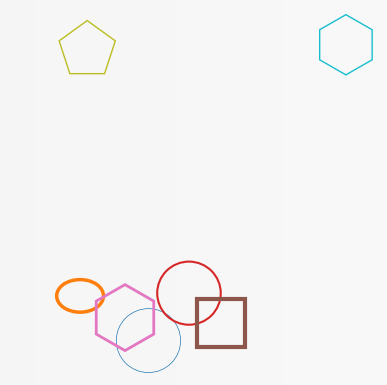[{"shape": "circle", "thickness": 0.5, "radius": 0.42, "center": [0.383, 0.115]}, {"shape": "oval", "thickness": 2.5, "radius": 0.3, "center": [0.207, 0.231]}, {"shape": "circle", "thickness": 1.5, "radius": 0.41, "center": [0.488, 0.239]}, {"shape": "square", "thickness": 3, "radius": 0.31, "center": [0.57, 0.161]}, {"shape": "hexagon", "thickness": 2, "radius": 0.43, "center": [0.323, 0.175]}, {"shape": "pentagon", "thickness": 1, "radius": 0.38, "center": [0.225, 0.87]}, {"shape": "hexagon", "thickness": 1, "radius": 0.39, "center": [0.893, 0.884]}]